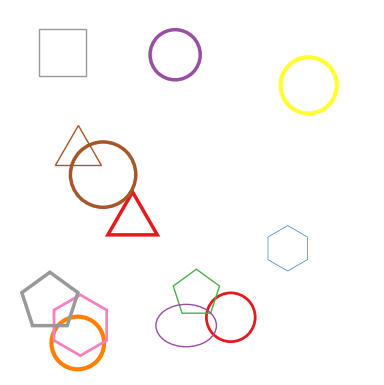[{"shape": "triangle", "thickness": 2.5, "radius": 0.37, "center": [0.344, 0.427]}, {"shape": "circle", "thickness": 2, "radius": 0.32, "center": [0.599, 0.176]}, {"shape": "hexagon", "thickness": 0.5, "radius": 0.3, "center": [0.747, 0.355]}, {"shape": "pentagon", "thickness": 1, "radius": 0.32, "center": [0.51, 0.238]}, {"shape": "circle", "thickness": 2.5, "radius": 0.33, "center": [0.455, 0.858]}, {"shape": "oval", "thickness": 1, "radius": 0.39, "center": [0.484, 0.154]}, {"shape": "circle", "thickness": 3, "radius": 0.34, "center": [0.202, 0.109]}, {"shape": "circle", "thickness": 3, "radius": 0.36, "center": [0.802, 0.778]}, {"shape": "circle", "thickness": 2.5, "radius": 0.42, "center": [0.268, 0.546]}, {"shape": "triangle", "thickness": 1, "radius": 0.35, "center": [0.204, 0.605]}, {"shape": "hexagon", "thickness": 2, "radius": 0.39, "center": [0.209, 0.155]}, {"shape": "pentagon", "thickness": 2.5, "radius": 0.38, "center": [0.13, 0.216]}, {"shape": "square", "thickness": 1, "radius": 0.31, "center": [0.161, 0.864]}]